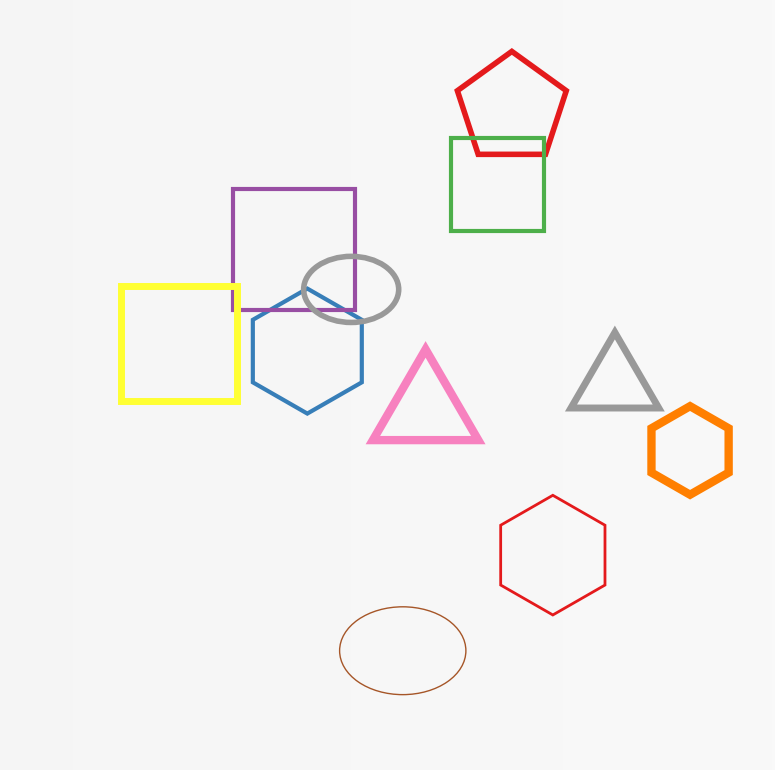[{"shape": "pentagon", "thickness": 2, "radius": 0.37, "center": [0.66, 0.859]}, {"shape": "hexagon", "thickness": 1, "radius": 0.39, "center": [0.713, 0.279]}, {"shape": "hexagon", "thickness": 1.5, "radius": 0.41, "center": [0.397, 0.544]}, {"shape": "square", "thickness": 1.5, "radius": 0.3, "center": [0.642, 0.76]}, {"shape": "square", "thickness": 1.5, "radius": 0.39, "center": [0.38, 0.676]}, {"shape": "hexagon", "thickness": 3, "radius": 0.29, "center": [0.89, 0.415]}, {"shape": "square", "thickness": 2.5, "radius": 0.38, "center": [0.231, 0.554]}, {"shape": "oval", "thickness": 0.5, "radius": 0.41, "center": [0.52, 0.155]}, {"shape": "triangle", "thickness": 3, "radius": 0.39, "center": [0.549, 0.468]}, {"shape": "triangle", "thickness": 2.5, "radius": 0.33, "center": [0.793, 0.503]}, {"shape": "oval", "thickness": 2, "radius": 0.31, "center": [0.453, 0.624]}]